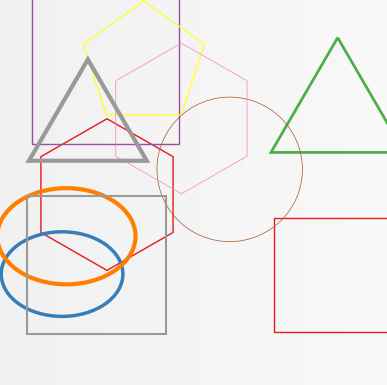[{"shape": "square", "thickness": 1, "radius": 0.74, "center": [0.856, 0.286]}, {"shape": "hexagon", "thickness": 1, "radius": 0.98, "center": [0.276, 0.495]}, {"shape": "oval", "thickness": 2.5, "radius": 0.78, "center": [0.16, 0.288]}, {"shape": "triangle", "thickness": 2, "radius": 0.99, "center": [0.871, 0.703]}, {"shape": "square", "thickness": 1, "radius": 0.95, "center": [0.272, 0.815]}, {"shape": "oval", "thickness": 3, "radius": 0.89, "center": [0.171, 0.386]}, {"shape": "pentagon", "thickness": 1, "radius": 0.82, "center": [0.371, 0.834]}, {"shape": "circle", "thickness": 0.5, "radius": 0.94, "center": [0.593, 0.56]}, {"shape": "hexagon", "thickness": 0.5, "radius": 0.98, "center": [0.468, 0.692]}, {"shape": "triangle", "thickness": 3, "radius": 0.88, "center": [0.227, 0.67]}, {"shape": "square", "thickness": 1.5, "radius": 0.9, "center": [0.249, 0.311]}]